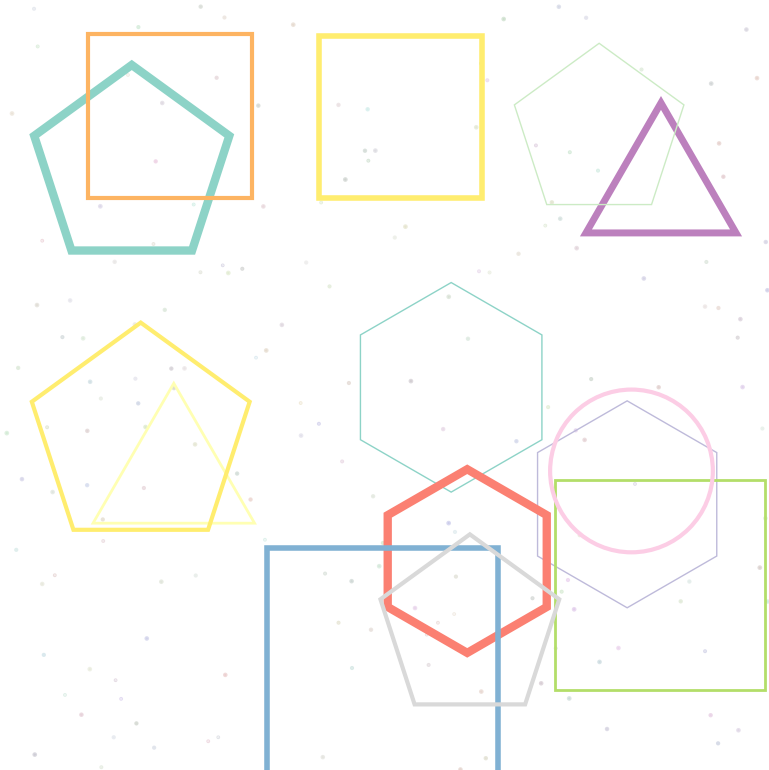[{"shape": "hexagon", "thickness": 0.5, "radius": 0.68, "center": [0.586, 0.497]}, {"shape": "pentagon", "thickness": 3, "radius": 0.67, "center": [0.171, 0.782]}, {"shape": "triangle", "thickness": 1, "radius": 0.61, "center": [0.226, 0.381]}, {"shape": "hexagon", "thickness": 0.5, "radius": 0.67, "center": [0.814, 0.345]}, {"shape": "hexagon", "thickness": 3, "radius": 0.6, "center": [0.607, 0.271]}, {"shape": "square", "thickness": 2, "radius": 0.75, "center": [0.497, 0.139]}, {"shape": "square", "thickness": 1.5, "radius": 0.53, "center": [0.221, 0.849]}, {"shape": "square", "thickness": 1, "radius": 0.68, "center": [0.857, 0.24]}, {"shape": "circle", "thickness": 1.5, "radius": 0.53, "center": [0.82, 0.388]}, {"shape": "pentagon", "thickness": 1.5, "radius": 0.61, "center": [0.61, 0.184]}, {"shape": "triangle", "thickness": 2.5, "radius": 0.56, "center": [0.858, 0.754]}, {"shape": "pentagon", "thickness": 0.5, "radius": 0.58, "center": [0.778, 0.828]}, {"shape": "square", "thickness": 2, "radius": 0.53, "center": [0.52, 0.848]}, {"shape": "pentagon", "thickness": 1.5, "radius": 0.74, "center": [0.183, 0.432]}]